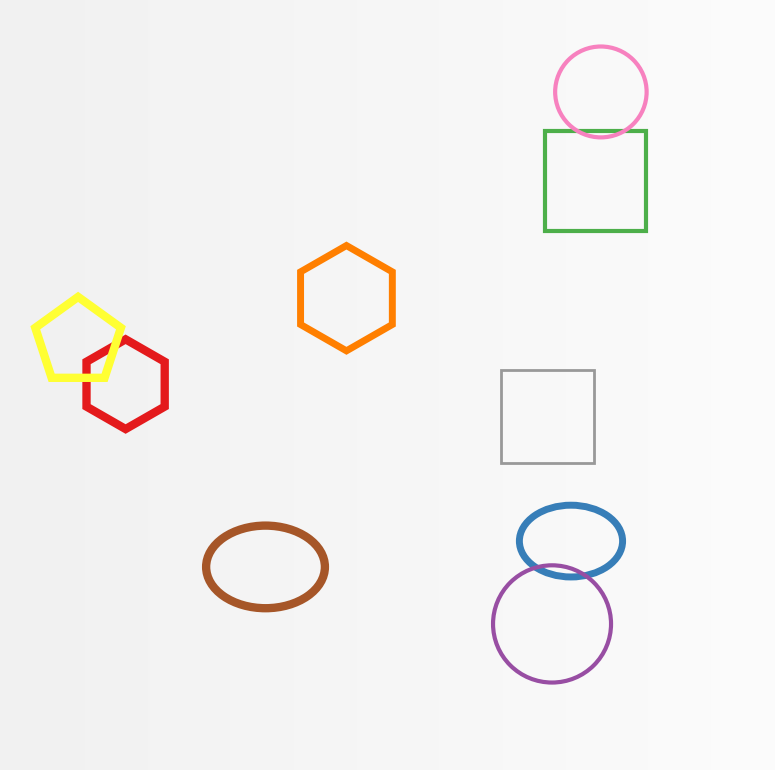[{"shape": "hexagon", "thickness": 3, "radius": 0.29, "center": [0.162, 0.501]}, {"shape": "oval", "thickness": 2.5, "radius": 0.33, "center": [0.737, 0.297]}, {"shape": "square", "thickness": 1.5, "radius": 0.33, "center": [0.768, 0.765]}, {"shape": "circle", "thickness": 1.5, "radius": 0.38, "center": [0.712, 0.19]}, {"shape": "hexagon", "thickness": 2.5, "radius": 0.34, "center": [0.447, 0.613]}, {"shape": "pentagon", "thickness": 3, "radius": 0.29, "center": [0.101, 0.556]}, {"shape": "oval", "thickness": 3, "radius": 0.38, "center": [0.343, 0.264]}, {"shape": "circle", "thickness": 1.5, "radius": 0.3, "center": [0.775, 0.881]}, {"shape": "square", "thickness": 1, "radius": 0.3, "center": [0.707, 0.459]}]